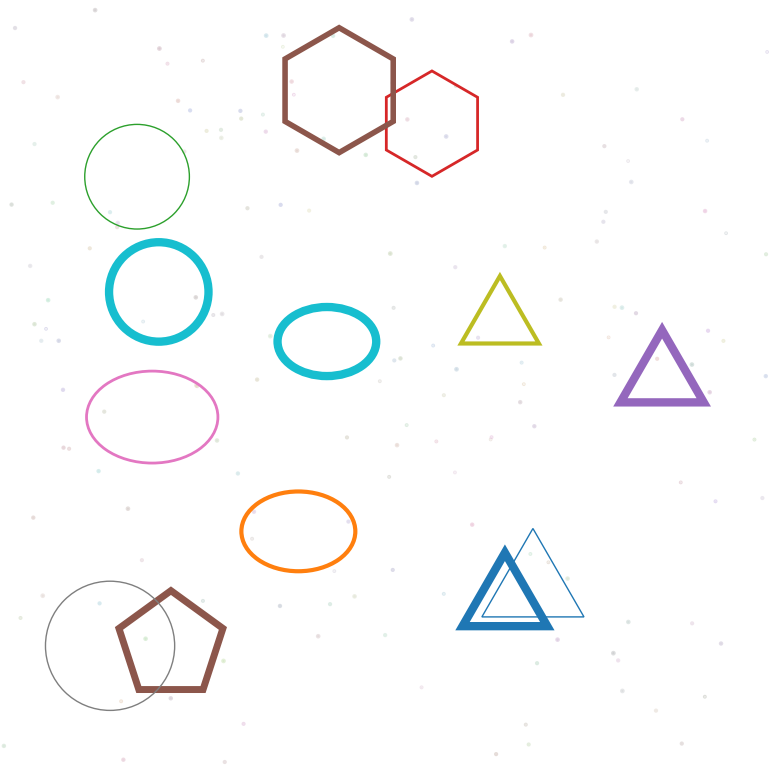[{"shape": "triangle", "thickness": 3, "radius": 0.32, "center": [0.656, 0.219]}, {"shape": "triangle", "thickness": 0.5, "radius": 0.38, "center": [0.692, 0.237]}, {"shape": "oval", "thickness": 1.5, "radius": 0.37, "center": [0.387, 0.31]}, {"shape": "circle", "thickness": 0.5, "radius": 0.34, "center": [0.178, 0.771]}, {"shape": "hexagon", "thickness": 1, "radius": 0.34, "center": [0.561, 0.839]}, {"shape": "triangle", "thickness": 3, "radius": 0.31, "center": [0.86, 0.509]}, {"shape": "hexagon", "thickness": 2, "radius": 0.41, "center": [0.44, 0.883]}, {"shape": "pentagon", "thickness": 2.5, "radius": 0.35, "center": [0.222, 0.162]}, {"shape": "oval", "thickness": 1, "radius": 0.43, "center": [0.198, 0.458]}, {"shape": "circle", "thickness": 0.5, "radius": 0.42, "center": [0.143, 0.161]}, {"shape": "triangle", "thickness": 1.5, "radius": 0.29, "center": [0.649, 0.583]}, {"shape": "oval", "thickness": 3, "radius": 0.32, "center": [0.425, 0.556]}, {"shape": "circle", "thickness": 3, "radius": 0.32, "center": [0.206, 0.621]}]